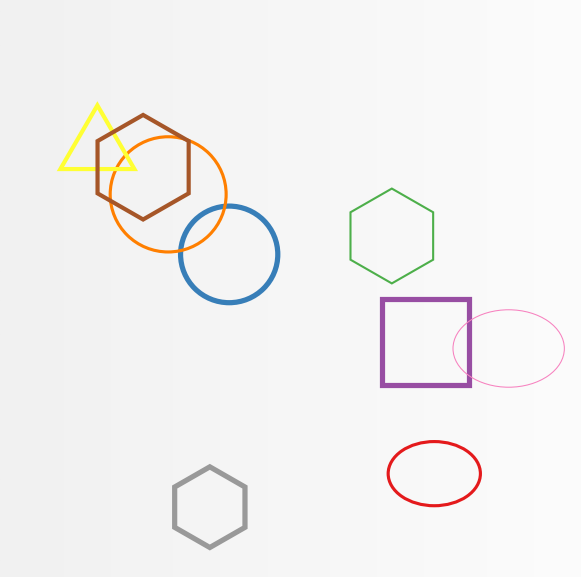[{"shape": "oval", "thickness": 1.5, "radius": 0.4, "center": [0.747, 0.179]}, {"shape": "circle", "thickness": 2.5, "radius": 0.42, "center": [0.394, 0.559]}, {"shape": "hexagon", "thickness": 1, "radius": 0.41, "center": [0.674, 0.59]}, {"shape": "square", "thickness": 2.5, "radius": 0.37, "center": [0.732, 0.408]}, {"shape": "circle", "thickness": 1.5, "radius": 0.5, "center": [0.289, 0.663]}, {"shape": "triangle", "thickness": 2, "radius": 0.37, "center": [0.168, 0.743]}, {"shape": "hexagon", "thickness": 2, "radius": 0.45, "center": [0.246, 0.71]}, {"shape": "oval", "thickness": 0.5, "radius": 0.48, "center": [0.875, 0.396]}, {"shape": "hexagon", "thickness": 2.5, "radius": 0.35, "center": [0.361, 0.121]}]